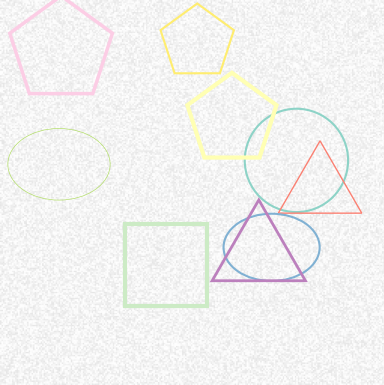[{"shape": "circle", "thickness": 1.5, "radius": 0.67, "center": [0.77, 0.583]}, {"shape": "pentagon", "thickness": 3, "radius": 0.61, "center": [0.602, 0.689]}, {"shape": "triangle", "thickness": 1, "radius": 0.63, "center": [0.831, 0.509]}, {"shape": "oval", "thickness": 1.5, "radius": 0.62, "center": [0.705, 0.358]}, {"shape": "oval", "thickness": 0.5, "radius": 0.66, "center": [0.153, 0.573]}, {"shape": "pentagon", "thickness": 2.5, "radius": 0.7, "center": [0.159, 0.87]}, {"shape": "triangle", "thickness": 2, "radius": 0.7, "center": [0.672, 0.341]}, {"shape": "square", "thickness": 3, "radius": 0.54, "center": [0.431, 0.312]}, {"shape": "pentagon", "thickness": 1.5, "radius": 0.5, "center": [0.512, 0.891]}]